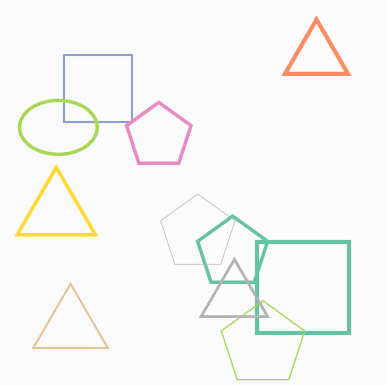[{"shape": "square", "thickness": 3, "radius": 0.59, "center": [0.782, 0.254]}, {"shape": "pentagon", "thickness": 2.5, "radius": 0.47, "center": [0.6, 0.344]}, {"shape": "triangle", "thickness": 3, "radius": 0.47, "center": [0.817, 0.855]}, {"shape": "square", "thickness": 1.5, "radius": 0.44, "center": [0.252, 0.77]}, {"shape": "pentagon", "thickness": 2.5, "radius": 0.44, "center": [0.41, 0.647]}, {"shape": "oval", "thickness": 2.5, "radius": 0.5, "center": [0.151, 0.669]}, {"shape": "pentagon", "thickness": 1, "radius": 0.57, "center": [0.679, 0.105]}, {"shape": "triangle", "thickness": 2.5, "radius": 0.58, "center": [0.145, 0.449]}, {"shape": "triangle", "thickness": 1.5, "radius": 0.56, "center": [0.182, 0.152]}, {"shape": "triangle", "thickness": 2, "radius": 0.5, "center": [0.605, 0.227]}, {"shape": "pentagon", "thickness": 0.5, "radius": 0.5, "center": [0.51, 0.395]}]